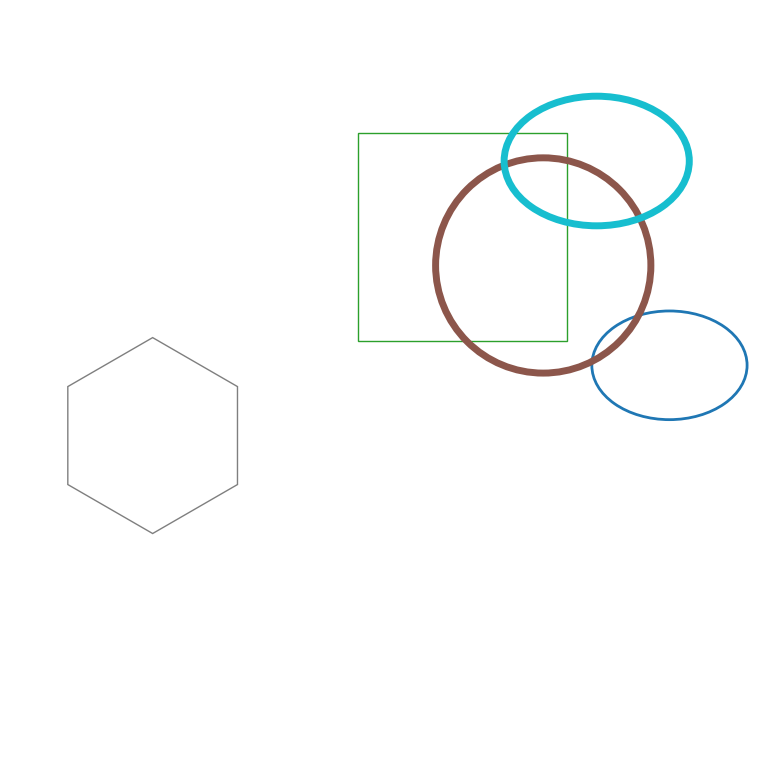[{"shape": "oval", "thickness": 1, "radius": 0.5, "center": [0.869, 0.526]}, {"shape": "square", "thickness": 0.5, "radius": 0.68, "center": [0.601, 0.692]}, {"shape": "circle", "thickness": 2.5, "radius": 0.7, "center": [0.706, 0.655]}, {"shape": "hexagon", "thickness": 0.5, "radius": 0.64, "center": [0.198, 0.434]}, {"shape": "oval", "thickness": 2.5, "radius": 0.6, "center": [0.775, 0.791]}]